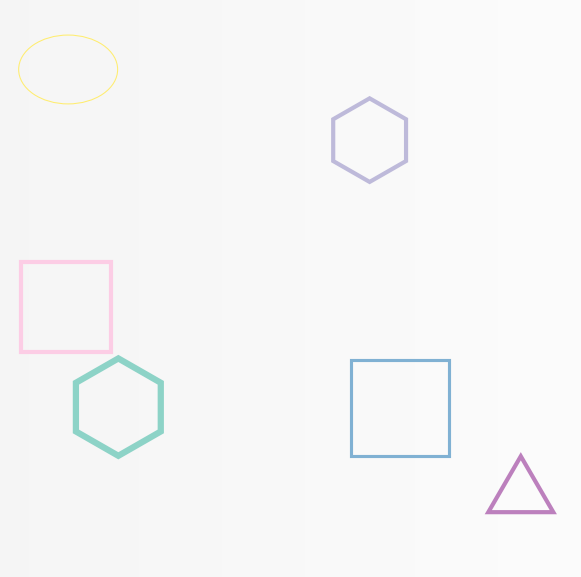[{"shape": "hexagon", "thickness": 3, "radius": 0.42, "center": [0.204, 0.294]}, {"shape": "hexagon", "thickness": 2, "radius": 0.36, "center": [0.636, 0.756]}, {"shape": "square", "thickness": 1.5, "radius": 0.42, "center": [0.688, 0.292]}, {"shape": "square", "thickness": 2, "radius": 0.39, "center": [0.114, 0.468]}, {"shape": "triangle", "thickness": 2, "radius": 0.32, "center": [0.896, 0.145]}, {"shape": "oval", "thickness": 0.5, "radius": 0.43, "center": [0.117, 0.879]}]